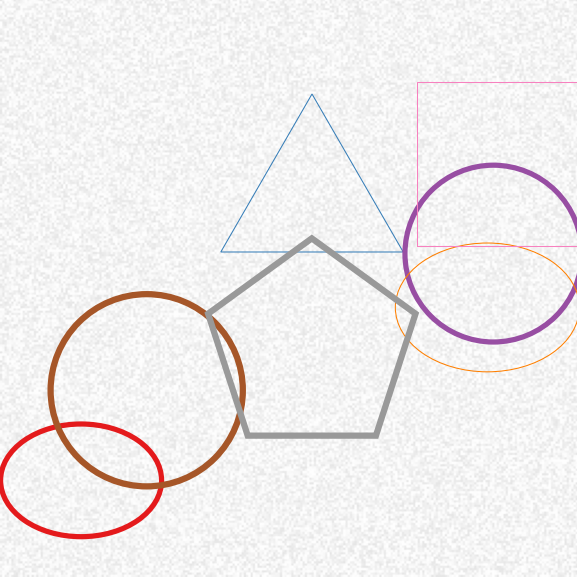[{"shape": "oval", "thickness": 2.5, "radius": 0.7, "center": [0.14, 0.167]}, {"shape": "triangle", "thickness": 0.5, "radius": 0.91, "center": [0.54, 0.654]}, {"shape": "circle", "thickness": 2.5, "radius": 0.77, "center": [0.854, 0.56]}, {"shape": "oval", "thickness": 0.5, "radius": 0.8, "center": [0.844, 0.467]}, {"shape": "circle", "thickness": 3, "radius": 0.83, "center": [0.254, 0.323]}, {"shape": "square", "thickness": 0.5, "radius": 0.71, "center": [0.865, 0.716]}, {"shape": "pentagon", "thickness": 3, "radius": 0.94, "center": [0.54, 0.398]}]